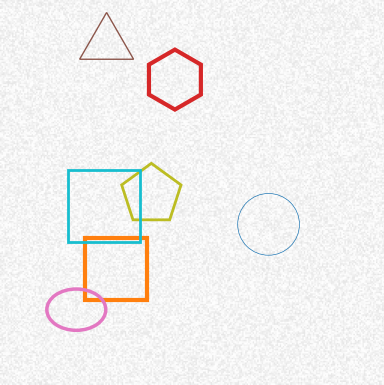[{"shape": "circle", "thickness": 0.5, "radius": 0.4, "center": [0.698, 0.417]}, {"shape": "square", "thickness": 3, "radius": 0.4, "center": [0.302, 0.302]}, {"shape": "hexagon", "thickness": 3, "radius": 0.39, "center": [0.454, 0.793]}, {"shape": "triangle", "thickness": 1, "radius": 0.4, "center": [0.277, 0.887]}, {"shape": "oval", "thickness": 2.5, "radius": 0.38, "center": [0.198, 0.196]}, {"shape": "pentagon", "thickness": 2, "radius": 0.41, "center": [0.393, 0.495]}, {"shape": "square", "thickness": 2, "radius": 0.47, "center": [0.271, 0.465]}]